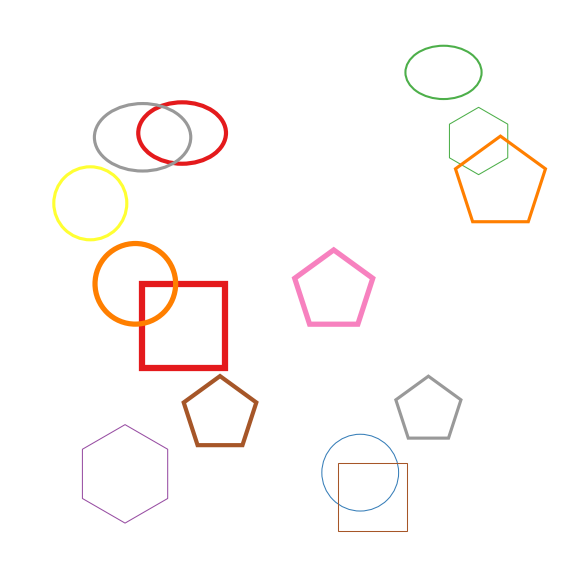[{"shape": "square", "thickness": 3, "radius": 0.36, "center": [0.318, 0.434]}, {"shape": "oval", "thickness": 2, "radius": 0.38, "center": [0.315, 0.769]}, {"shape": "circle", "thickness": 0.5, "radius": 0.33, "center": [0.624, 0.181]}, {"shape": "hexagon", "thickness": 0.5, "radius": 0.29, "center": [0.829, 0.755]}, {"shape": "oval", "thickness": 1, "radius": 0.33, "center": [0.768, 0.874]}, {"shape": "hexagon", "thickness": 0.5, "radius": 0.43, "center": [0.217, 0.179]}, {"shape": "pentagon", "thickness": 1.5, "radius": 0.41, "center": [0.867, 0.681]}, {"shape": "circle", "thickness": 2.5, "radius": 0.35, "center": [0.234, 0.508]}, {"shape": "circle", "thickness": 1.5, "radius": 0.32, "center": [0.156, 0.647]}, {"shape": "square", "thickness": 0.5, "radius": 0.3, "center": [0.645, 0.139]}, {"shape": "pentagon", "thickness": 2, "radius": 0.33, "center": [0.381, 0.282]}, {"shape": "pentagon", "thickness": 2.5, "radius": 0.36, "center": [0.578, 0.495]}, {"shape": "pentagon", "thickness": 1.5, "radius": 0.3, "center": [0.742, 0.288]}, {"shape": "oval", "thickness": 1.5, "radius": 0.42, "center": [0.247, 0.761]}]